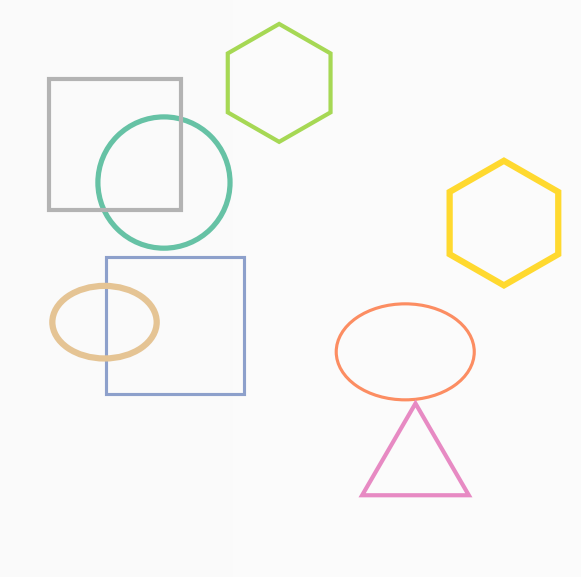[{"shape": "circle", "thickness": 2.5, "radius": 0.57, "center": [0.282, 0.683]}, {"shape": "oval", "thickness": 1.5, "radius": 0.59, "center": [0.697, 0.39]}, {"shape": "square", "thickness": 1.5, "radius": 0.59, "center": [0.301, 0.436]}, {"shape": "triangle", "thickness": 2, "radius": 0.53, "center": [0.715, 0.195]}, {"shape": "hexagon", "thickness": 2, "radius": 0.51, "center": [0.48, 0.856]}, {"shape": "hexagon", "thickness": 3, "radius": 0.54, "center": [0.867, 0.613]}, {"shape": "oval", "thickness": 3, "radius": 0.45, "center": [0.18, 0.441]}, {"shape": "square", "thickness": 2, "radius": 0.57, "center": [0.198, 0.749]}]